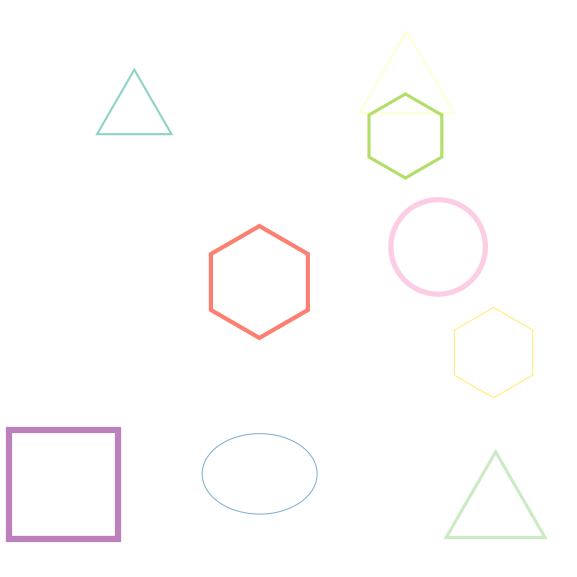[{"shape": "triangle", "thickness": 1, "radius": 0.37, "center": [0.233, 0.804]}, {"shape": "triangle", "thickness": 0.5, "radius": 0.47, "center": [0.704, 0.851]}, {"shape": "hexagon", "thickness": 2, "radius": 0.48, "center": [0.449, 0.511]}, {"shape": "oval", "thickness": 0.5, "radius": 0.5, "center": [0.45, 0.179]}, {"shape": "hexagon", "thickness": 1.5, "radius": 0.36, "center": [0.702, 0.764]}, {"shape": "circle", "thickness": 2.5, "radius": 0.41, "center": [0.759, 0.572]}, {"shape": "square", "thickness": 3, "radius": 0.47, "center": [0.11, 0.159]}, {"shape": "triangle", "thickness": 1.5, "radius": 0.49, "center": [0.858, 0.118]}, {"shape": "hexagon", "thickness": 0.5, "radius": 0.39, "center": [0.855, 0.388]}]